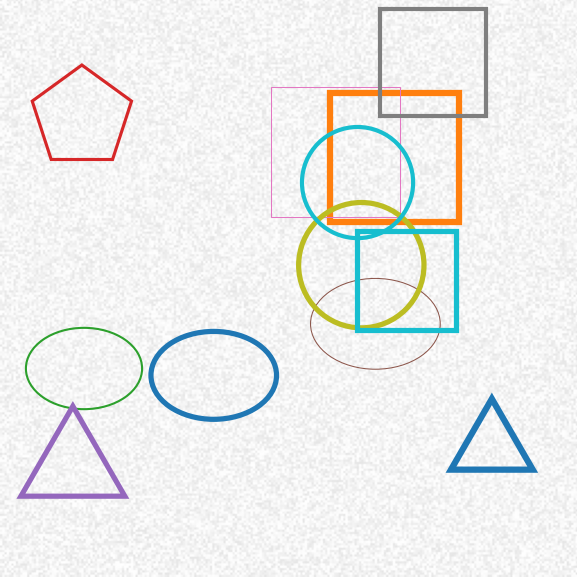[{"shape": "oval", "thickness": 2.5, "radius": 0.54, "center": [0.37, 0.349]}, {"shape": "triangle", "thickness": 3, "radius": 0.41, "center": [0.852, 0.227]}, {"shape": "square", "thickness": 3, "radius": 0.56, "center": [0.683, 0.727]}, {"shape": "oval", "thickness": 1, "radius": 0.5, "center": [0.145, 0.361]}, {"shape": "pentagon", "thickness": 1.5, "radius": 0.45, "center": [0.142, 0.796]}, {"shape": "triangle", "thickness": 2.5, "radius": 0.52, "center": [0.126, 0.192]}, {"shape": "oval", "thickness": 0.5, "radius": 0.56, "center": [0.65, 0.438]}, {"shape": "square", "thickness": 0.5, "radius": 0.56, "center": [0.58, 0.736]}, {"shape": "square", "thickness": 2, "radius": 0.46, "center": [0.749, 0.891]}, {"shape": "circle", "thickness": 2.5, "radius": 0.54, "center": [0.626, 0.54]}, {"shape": "square", "thickness": 2.5, "radius": 0.43, "center": [0.704, 0.513]}, {"shape": "circle", "thickness": 2, "radius": 0.48, "center": [0.619, 0.683]}]